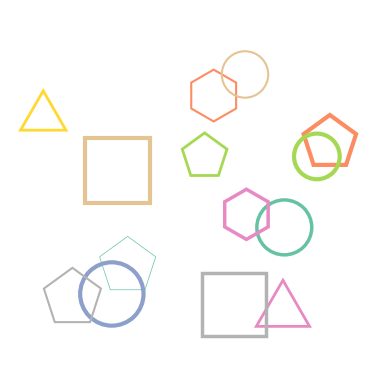[{"shape": "pentagon", "thickness": 0.5, "radius": 0.38, "center": [0.332, 0.309]}, {"shape": "circle", "thickness": 2.5, "radius": 0.36, "center": [0.738, 0.409]}, {"shape": "pentagon", "thickness": 3, "radius": 0.36, "center": [0.857, 0.63]}, {"shape": "hexagon", "thickness": 1.5, "radius": 0.34, "center": [0.555, 0.752]}, {"shape": "circle", "thickness": 3, "radius": 0.41, "center": [0.29, 0.236]}, {"shape": "hexagon", "thickness": 2.5, "radius": 0.33, "center": [0.64, 0.443]}, {"shape": "triangle", "thickness": 2, "radius": 0.4, "center": [0.735, 0.192]}, {"shape": "pentagon", "thickness": 2, "radius": 0.31, "center": [0.531, 0.594]}, {"shape": "circle", "thickness": 3, "radius": 0.3, "center": [0.823, 0.594]}, {"shape": "triangle", "thickness": 2, "radius": 0.34, "center": [0.112, 0.696]}, {"shape": "circle", "thickness": 1.5, "radius": 0.3, "center": [0.636, 0.807]}, {"shape": "square", "thickness": 3, "radius": 0.42, "center": [0.305, 0.557]}, {"shape": "square", "thickness": 2.5, "radius": 0.41, "center": [0.607, 0.209]}, {"shape": "pentagon", "thickness": 1.5, "radius": 0.39, "center": [0.188, 0.226]}]